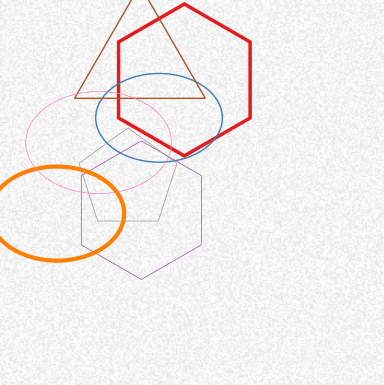[{"shape": "hexagon", "thickness": 2.5, "radius": 0.99, "center": [0.479, 0.792]}, {"shape": "oval", "thickness": 1, "radius": 0.82, "center": [0.413, 0.694]}, {"shape": "hexagon", "thickness": 0.5, "radius": 0.9, "center": [0.367, 0.454]}, {"shape": "oval", "thickness": 3, "radius": 0.87, "center": [0.148, 0.445]}, {"shape": "triangle", "thickness": 1, "radius": 0.98, "center": [0.364, 0.843]}, {"shape": "oval", "thickness": 0.5, "radius": 0.95, "center": [0.256, 0.63]}, {"shape": "pentagon", "thickness": 0.5, "radius": 0.67, "center": [0.332, 0.534]}]